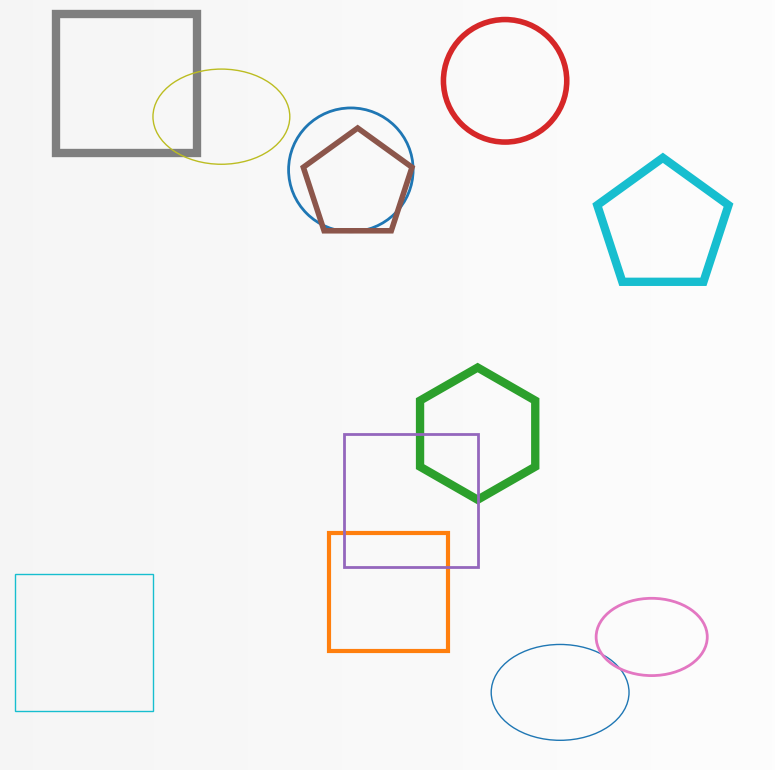[{"shape": "oval", "thickness": 0.5, "radius": 0.44, "center": [0.723, 0.101]}, {"shape": "circle", "thickness": 1, "radius": 0.4, "center": [0.453, 0.779]}, {"shape": "square", "thickness": 1.5, "radius": 0.38, "center": [0.501, 0.232]}, {"shape": "hexagon", "thickness": 3, "radius": 0.43, "center": [0.616, 0.437]}, {"shape": "circle", "thickness": 2, "radius": 0.4, "center": [0.652, 0.895]}, {"shape": "square", "thickness": 1, "radius": 0.43, "center": [0.53, 0.35]}, {"shape": "pentagon", "thickness": 2, "radius": 0.37, "center": [0.462, 0.76]}, {"shape": "oval", "thickness": 1, "radius": 0.36, "center": [0.841, 0.173]}, {"shape": "square", "thickness": 3, "radius": 0.45, "center": [0.163, 0.892]}, {"shape": "oval", "thickness": 0.5, "radius": 0.44, "center": [0.286, 0.848]}, {"shape": "pentagon", "thickness": 3, "radius": 0.45, "center": [0.855, 0.706]}, {"shape": "square", "thickness": 0.5, "radius": 0.44, "center": [0.109, 0.166]}]